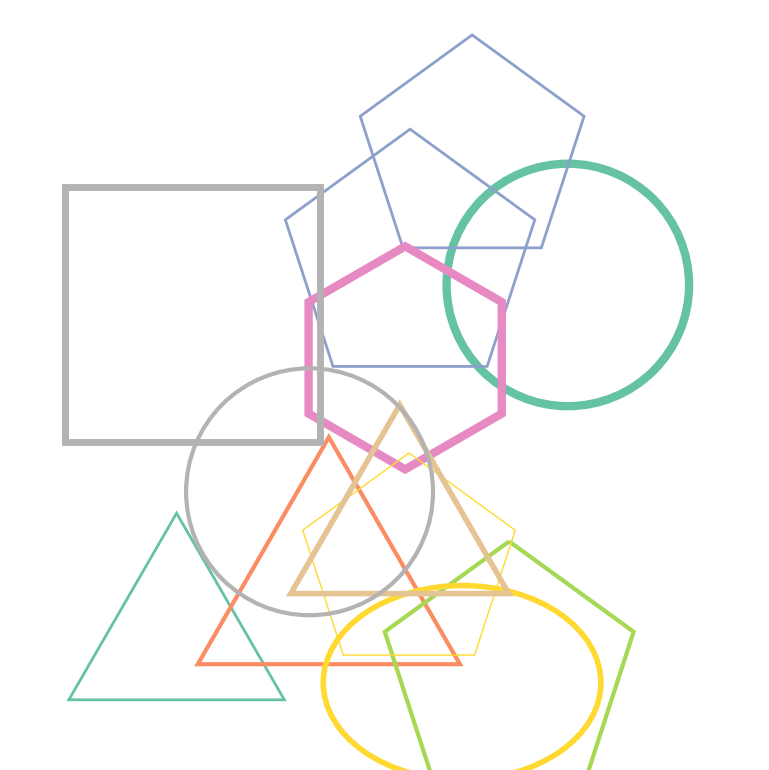[{"shape": "circle", "thickness": 3, "radius": 0.79, "center": [0.737, 0.63]}, {"shape": "triangle", "thickness": 1, "radius": 0.81, "center": [0.229, 0.172]}, {"shape": "triangle", "thickness": 1.5, "radius": 0.98, "center": [0.427, 0.236]}, {"shape": "pentagon", "thickness": 1, "radius": 0.85, "center": [0.533, 0.662]}, {"shape": "pentagon", "thickness": 1, "radius": 0.76, "center": [0.613, 0.802]}, {"shape": "hexagon", "thickness": 3, "radius": 0.72, "center": [0.526, 0.535]}, {"shape": "pentagon", "thickness": 1.5, "radius": 0.85, "center": [0.661, 0.127]}, {"shape": "oval", "thickness": 2, "radius": 0.9, "center": [0.6, 0.113]}, {"shape": "pentagon", "thickness": 0.5, "radius": 0.73, "center": [0.531, 0.267]}, {"shape": "triangle", "thickness": 2, "radius": 0.82, "center": [0.519, 0.311]}, {"shape": "square", "thickness": 2.5, "radius": 0.83, "center": [0.25, 0.592]}, {"shape": "circle", "thickness": 1.5, "radius": 0.8, "center": [0.402, 0.361]}]